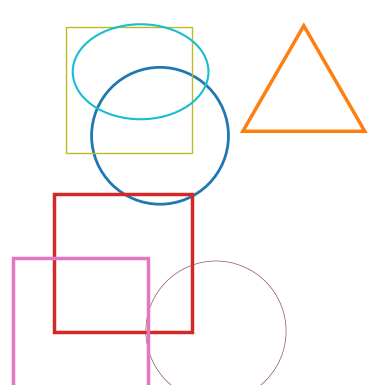[{"shape": "circle", "thickness": 2, "radius": 0.89, "center": [0.416, 0.647]}, {"shape": "triangle", "thickness": 2.5, "radius": 0.91, "center": [0.789, 0.75]}, {"shape": "square", "thickness": 2.5, "radius": 0.9, "center": [0.319, 0.317]}, {"shape": "circle", "thickness": 0.5, "radius": 0.91, "center": [0.561, 0.14]}, {"shape": "square", "thickness": 2.5, "radius": 0.87, "center": [0.209, 0.154]}, {"shape": "square", "thickness": 1, "radius": 0.82, "center": [0.335, 0.767]}, {"shape": "oval", "thickness": 1.5, "radius": 0.88, "center": [0.365, 0.814]}]